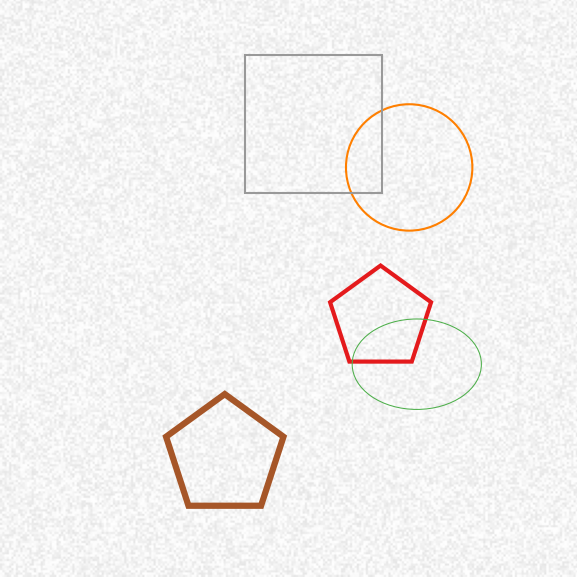[{"shape": "pentagon", "thickness": 2, "radius": 0.46, "center": [0.659, 0.447]}, {"shape": "oval", "thickness": 0.5, "radius": 0.56, "center": [0.722, 0.368]}, {"shape": "circle", "thickness": 1, "radius": 0.55, "center": [0.709, 0.709]}, {"shape": "pentagon", "thickness": 3, "radius": 0.53, "center": [0.389, 0.21]}, {"shape": "square", "thickness": 1, "radius": 0.59, "center": [0.543, 0.784]}]